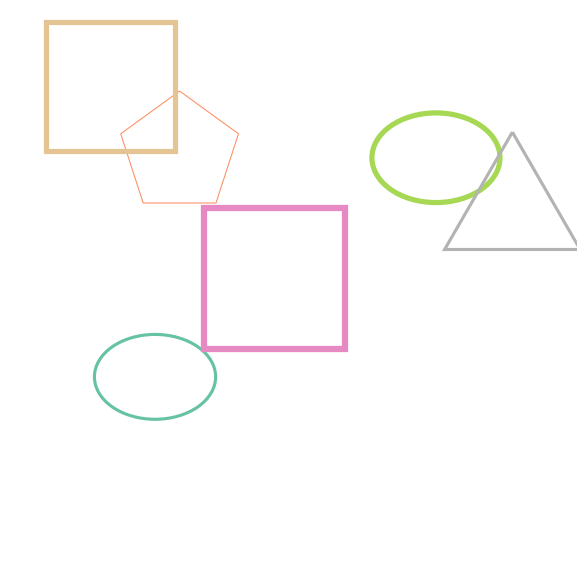[{"shape": "oval", "thickness": 1.5, "radius": 0.52, "center": [0.268, 0.347]}, {"shape": "pentagon", "thickness": 0.5, "radius": 0.54, "center": [0.311, 0.734]}, {"shape": "square", "thickness": 3, "radius": 0.61, "center": [0.475, 0.516]}, {"shape": "oval", "thickness": 2.5, "radius": 0.55, "center": [0.755, 0.726]}, {"shape": "square", "thickness": 2.5, "radius": 0.56, "center": [0.191, 0.85]}, {"shape": "triangle", "thickness": 1.5, "radius": 0.68, "center": [0.887, 0.635]}]